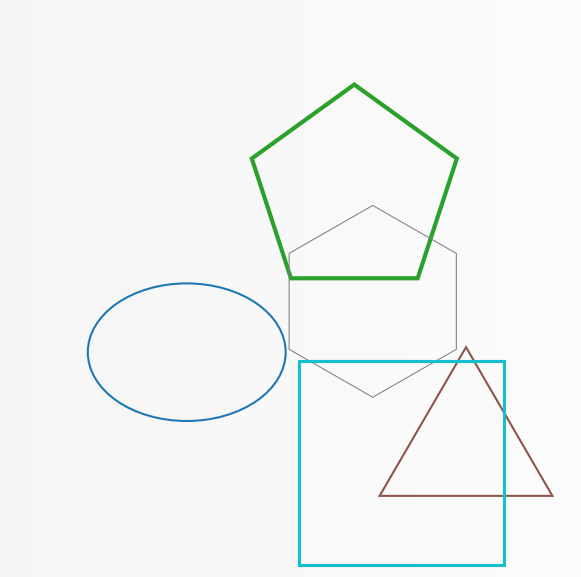[{"shape": "oval", "thickness": 1, "radius": 0.85, "center": [0.321, 0.389]}, {"shape": "pentagon", "thickness": 2, "radius": 0.93, "center": [0.61, 0.667]}, {"shape": "triangle", "thickness": 1, "radius": 0.86, "center": [0.802, 0.226]}, {"shape": "hexagon", "thickness": 0.5, "radius": 0.83, "center": [0.641, 0.477]}, {"shape": "square", "thickness": 1.5, "radius": 0.88, "center": [0.69, 0.198]}]